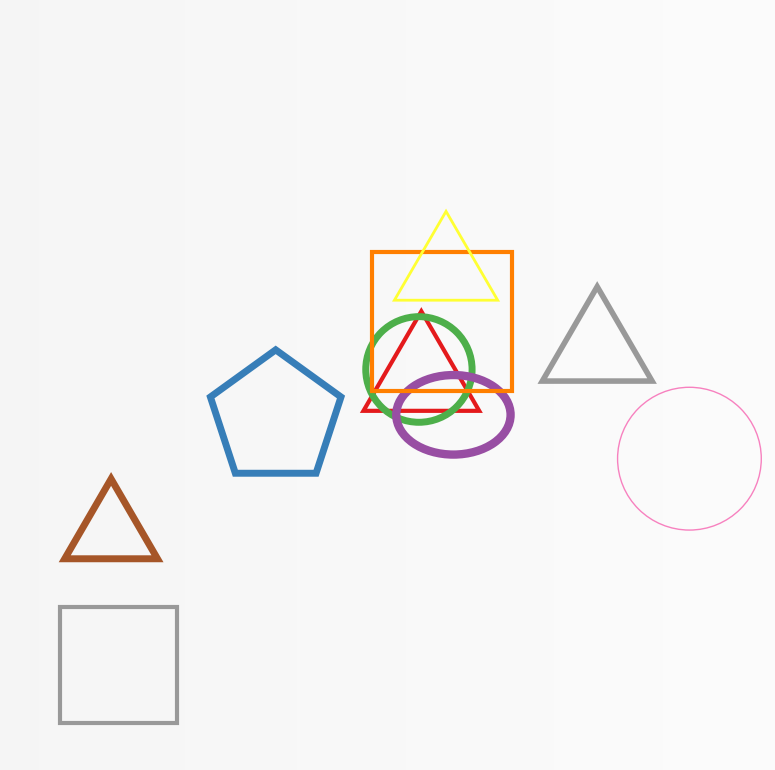[{"shape": "triangle", "thickness": 1.5, "radius": 0.43, "center": [0.544, 0.51]}, {"shape": "pentagon", "thickness": 2.5, "radius": 0.44, "center": [0.356, 0.457]}, {"shape": "circle", "thickness": 2.5, "radius": 0.34, "center": [0.541, 0.52]}, {"shape": "oval", "thickness": 3, "radius": 0.37, "center": [0.585, 0.461]}, {"shape": "square", "thickness": 1.5, "radius": 0.45, "center": [0.57, 0.583]}, {"shape": "triangle", "thickness": 1, "radius": 0.38, "center": [0.576, 0.649]}, {"shape": "triangle", "thickness": 2.5, "radius": 0.35, "center": [0.143, 0.309]}, {"shape": "circle", "thickness": 0.5, "radius": 0.46, "center": [0.89, 0.404]}, {"shape": "triangle", "thickness": 2, "radius": 0.41, "center": [0.771, 0.546]}, {"shape": "square", "thickness": 1.5, "radius": 0.38, "center": [0.153, 0.136]}]